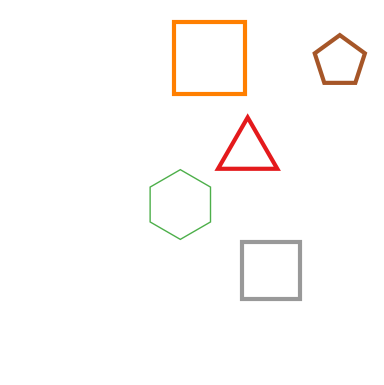[{"shape": "triangle", "thickness": 3, "radius": 0.44, "center": [0.643, 0.606]}, {"shape": "hexagon", "thickness": 1, "radius": 0.45, "center": [0.468, 0.469]}, {"shape": "square", "thickness": 3, "radius": 0.46, "center": [0.544, 0.849]}, {"shape": "pentagon", "thickness": 3, "radius": 0.34, "center": [0.883, 0.84]}, {"shape": "square", "thickness": 3, "radius": 0.37, "center": [0.704, 0.298]}]